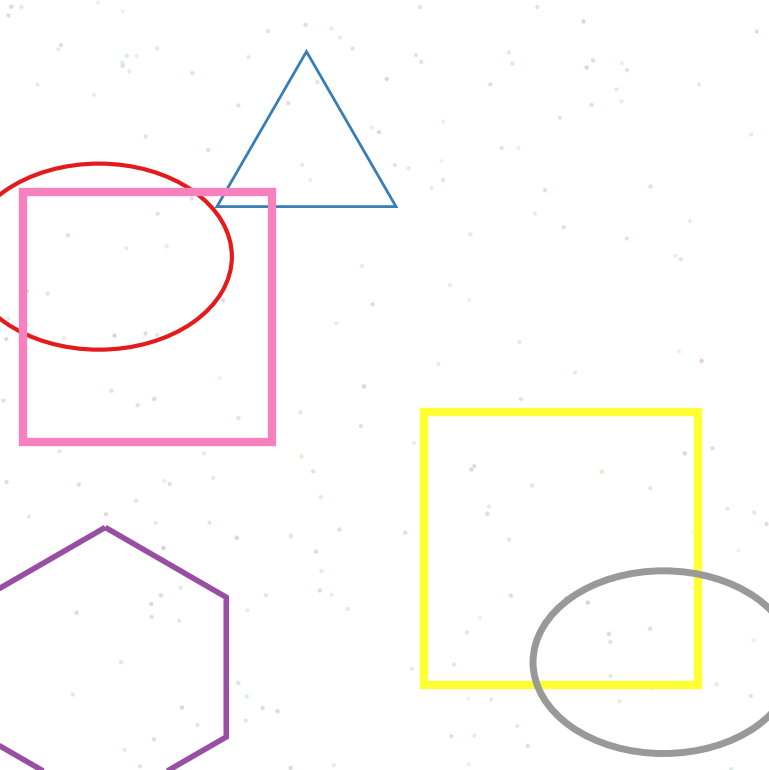[{"shape": "oval", "thickness": 1.5, "radius": 0.86, "center": [0.129, 0.667]}, {"shape": "triangle", "thickness": 1, "radius": 0.67, "center": [0.398, 0.799]}, {"shape": "hexagon", "thickness": 2, "radius": 0.91, "center": [0.137, 0.134]}, {"shape": "square", "thickness": 3, "radius": 0.89, "center": [0.729, 0.287]}, {"shape": "square", "thickness": 3, "radius": 0.81, "center": [0.192, 0.589]}, {"shape": "oval", "thickness": 2.5, "radius": 0.85, "center": [0.862, 0.14]}]